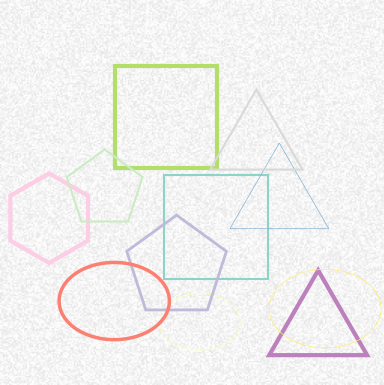[{"shape": "square", "thickness": 1.5, "radius": 0.67, "center": [0.561, 0.41]}, {"shape": "oval", "thickness": 0.5, "radius": 0.53, "center": [0.518, 0.164]}, {"shape": "pentagon", "thickness": 2, "radius": 0.68, "center": [0.459, 0.305]}, {"shape": "oval", "thickness": 2.5, "radius": 0.72, "center": [0.297, 0.218]}, {"shape": "triangle", "thickness": 0.5, "radius": 0.74, "center": [0.726, 0.48]}, {"shape": "square", "thickness": 3, "radius": 0.67, "center": [0.431, 0.696]}, {"shape": "hexagon", "thickness": 3, "radius": 0.58, "center": [0.128, 0.433]}, {"shape": "triangle", "thickness": 1.5, "radius": 0.69, "center": [0.666, 0.629]}, {"shape": "triangle", "thickness": 3, "radius": 0.73, "center": [0.826, 0.151]}, {"shape": "pentagon", "thickness": 1.5, "radius": 0.52, "center": [0.272, 0.508]}, {"shape": "oval", "thickness": 0.5, "radius": 0.73, "center": [0.845, 0.198]}]